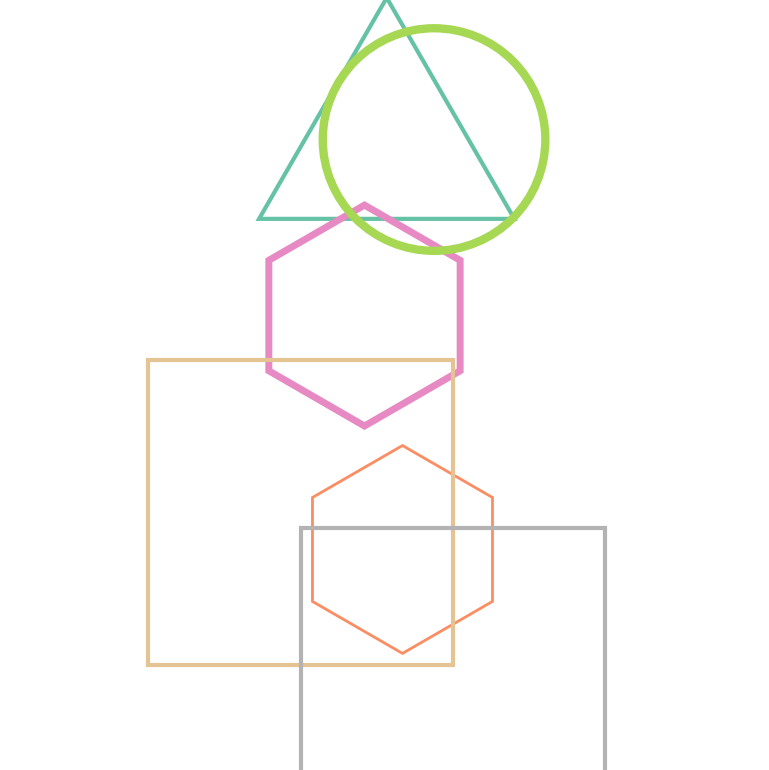[{"shape": "triangle", "thickness": 1.5, "radius": 0.96, "center": [0.502, 0.811]}, {"shape": "hexagon", "thickness": 1, "radius": 0.67, "center": [0.523, 0.286]}, {"shape": "hexagon", "thickness": 2.5, "radius": 0.72, "center": [0.473, 0.59]}, {"shape": "circle", "thickness": 3, "radius": 0.72, "center": [0.564, 0.819]}, {"shape": "square", "thickness": 1.5, "radius": 0.99, "center": [0.39, 0.334]}, {"shape": "square", "thickness": 1.5, "radius": 0.99, "center": [0.588, 0.117]}]